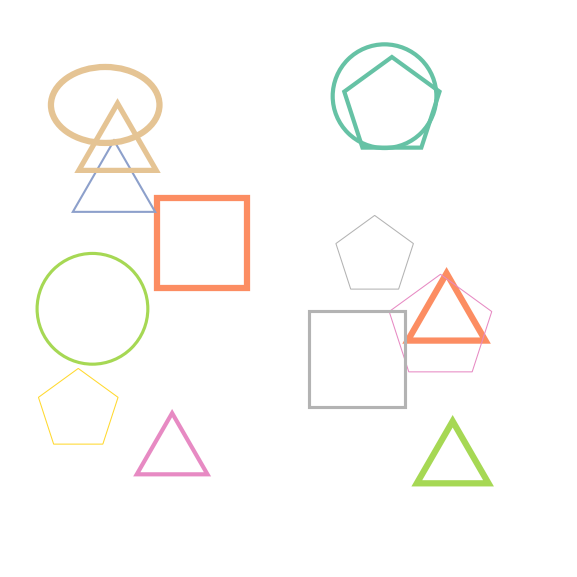[{"shape": "circle", "thickness": 2, "radius": 0.45, "center": [0.666, 0.833]}, {"shape": "pentagon", "thickness": 2, "radius": 0.43, "center": [0.679, 0.814]}, {"shape": "square", "thickness": 3, "radius": 0.39, "center": [0.349, 0.579]}, {"shape": "triangle", "thickness": 3, "radius": 0.39, "center": [0.773, 0.448]}, {"shape": "triangle", "thickness": 1, "radius": 0.41, "center": [0.197, 0.673]}, {"shape": "triangle", "thickness": 2, "radius": 0.35, "center": [0.298, 0.213]}, {"shape": "pentagon", "thickness": 0.5, "radius": 0.47, "center": [0.763, 0.431]}, {"shape": "triangle", "thickness": 3, "radius": 0.36, "center": [0.784, 0.198]}, {"shape": "circle", "thickness": 1.5, "radius": 0.48, "center": [0.16, 0.464]}, {"shape": "pentagon", "thickness": 0.5, "radius": 0.36, "center": [0.135, 0.289]}, {"shape": "triangle", "thickness": 2.5, "radius": 0.39, "center": [0.204, 0.743]}, {"shape": "oval", "thickness": 3, "radius": 0.47, "center": [0.182, 0.817]}, {"shape": "pentagon", "thickness": 0.5, "radius": 0.35, "center": [0.649, 0.556]}, {"shape": "square", "thickness": 1.5, "radius": 0.42, "center": [0.619, 0.377]}]